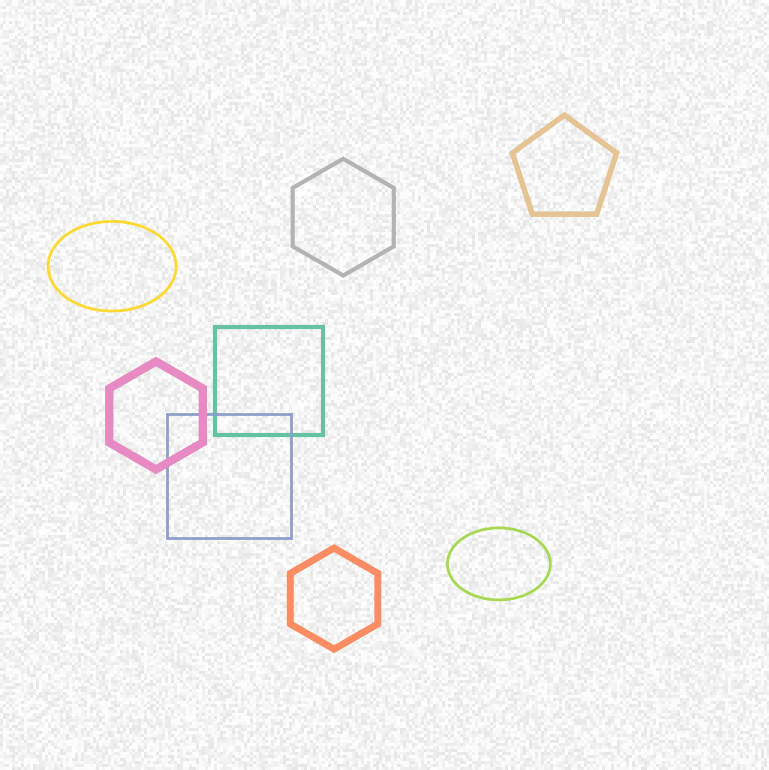[{"shape": "square", "thickness": 1.5, "radius": 0.35, "center": [0.349, 0.505]}, {"shape": "hexagon", "thickness": 2.5, "radius": 0.33, "center": [0.434, 0.223]}, {"shape": "square", "thickness": 1, "radius": 0.4, "center": [0.297, 0.382]}, {"shape": "hexagon", "thickness": 3, "radius": 0.35, "center": [0.203, 0.46]}, {"shape": "oval", "thickness": 1, "radius": 0.33, "center": [0.648, 0.268]}, {"shape": "oval", "thickness": 1, "radius": 0.42, "center": [0.146, 0.654]}, {"shape": "pentagon", "thickness": 2, "radius": 0.36, "center": [0.733, 0.779]}, {"shape": "hexagon", "thickness": 1.5, "radius": 0.38, "center": [0.446, 0.718]}]